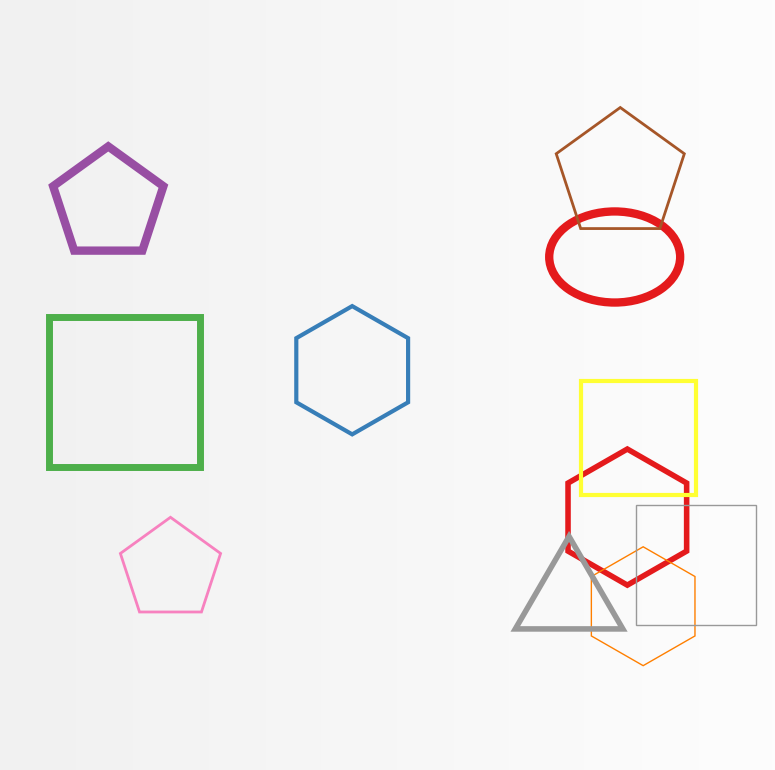[{"shape": "oval", "thickness": 3, "radius": 0.42, "center": [0.793, 0.666]}, {"shape": "hexagon", "thickness": 2, "radius": 0.44, "center": [0.809, 0.328]}, {"shape": "hexagon", "thickness": 1.5, "radius": 0.42, "center": [0.454, 0.519]}, {"shape": "square", "thickness": 2.5, "radius": 0.49, "center": [0.16, 0.491]}, {"shape": "pentagon", "thickness": 3, "radius": 0.37, "center": [0.14, 0.735]}, {"shape": "hexagon", "thickness": 0.5, "radius": 0.39, "center": [0.83, 0.213]}, {"shape": "square", "thickness": 1.5, "radius": 0.37, "center": [0.824, 0.431]}, {"shape": "pentagon", "thickness": 1, "radius": 0.43, "center": [0.8, 0.773]}, {"shape": "pentagon", "thickness": 1, "radius": 0.34, "center": [0.22, 0.26]}, {"shape": "triangle", "thickness": 2, "radius": 0.4, "center": [0.734, 0.223]}, {"shape": "square", "thickness": 0.5, "radius": 0.39, "center": [0.898, 0.266]}]